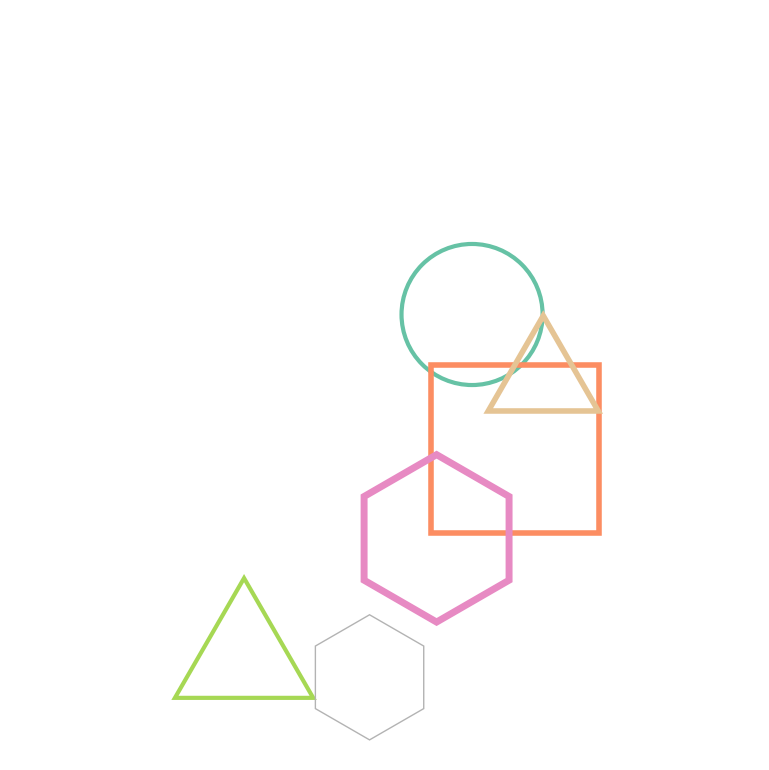[{"shape": "circle", "thickness": 1.5, "radius": 0.46, "center": [0.613, 0.592]}, {"shape": "square", "thickness": 2, "radius": 0.54, "center": [0.669, 0.417]}, {"shape": "hexagon", "thickness": 2.5, "radius": 0.54, "center": [0.567, 0.301]}, {"shape": "triangle", "thickness": 1.5, "radius": 0.52, "center": [0.317, 0.146]}, {"shape": "triangle", "thickness": 2, "radius": 0.41, "center": [0.706, 0.507]}, {"shape": "hexagon", "thickness": 0.5, "radius": 0.41, "center": [0.48, 0.12]}]